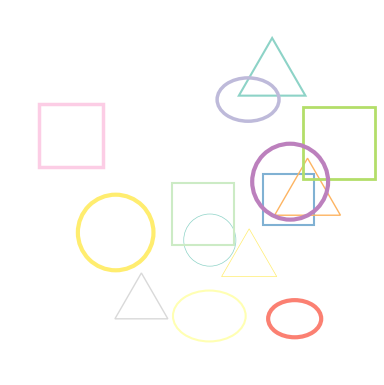[{"shape": "triangle", "thickness": 1.5, "radius": 0.5, "center": [0.707, 0.801]}, {"shape": "circle", "thickness": 0.5, "radius": 0.34, "center": [0.545, 0.376]}, {"shape": "oval", "thickness": 1.5, "radius": 0.47, "center": [0.544, 0.179]}, {"shape": "oval", "thickness": 2.5, "radius": 0.4, "center": [0.644, 0.741]}, {"shape": "oval", "thickness": 3, "radius": 0.34, "center": [0.765, 0.172]}, {"shape": "square", "thickness": 1.5, "radius": 0.33, "center": [0.749, 0.482]}, {"shape": "triangle", "thickness": 1, "radius": 0.49, "center": [0.799, 0.49]}, {"shape": "square", "thickness": 2, "radius": 0.47, "center": [0.881, 0.628]}, {"shape": "square", "thickness": 2.5, "radius": 0.41, "center": [0.184, 0.648]}, {"shape": "triangle", "thickness": 1, "radius": 0.4, "center": [0.367, 0.212]}, {"shape": "circle", "thickness": 3, "radius": 0.49, "center": [0.754, 0.528]}, {"shape": "square", "thickness": 1.5, "radius": 0.4, "center": [0.527, 0.443]}, {"shape": "circle", "thickness": 3, "radius": 0.49, "center": [0.3, 0.396]}, {"shape": "triangle", "thickness": 0.5, "radius": 0.41, "center": [0.647, 0.323]}]